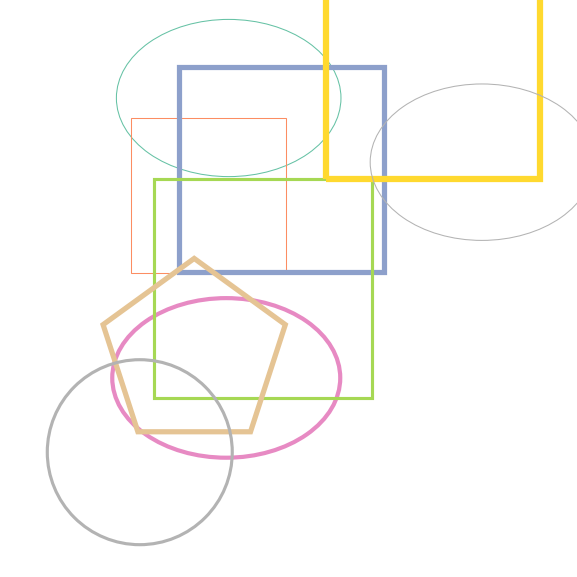[{"shape": "oval", "thickness": 0.5, "radius": 0.97, "center": [0.396, 0.829]}, {"shape": "square", "thickness": 0.5, "radius": 0.67, "center": [0.361, 0.661]}, {"shape": "square", "thickness": 2.5, "radius": 0.89, "center": [0.487, 0.705]}, {"shape": "oval", "thickness": 2, "radius": 0.99, "center": [0.392, 0.345]}, {"shape": "square", "thickness": 1.5, "radius": 0.95, "center": [0.455, 0.5]}, {"shape": "square", "thickness": 3, "radius": 0.93, "center": [0.75, 0.873]}, {"shape": "pentagon", "thickness": 2.5, "radius": 0.83, "center": [0.336, 0.386]}, {"shape": "oval", "thickness": 0.5, "radius": 0.97, "center": [0.835, 0.718]}, {"shape": "circle", "thickness": 1.5, "radius": 0.8, "center": [0.242, 0.216]}]